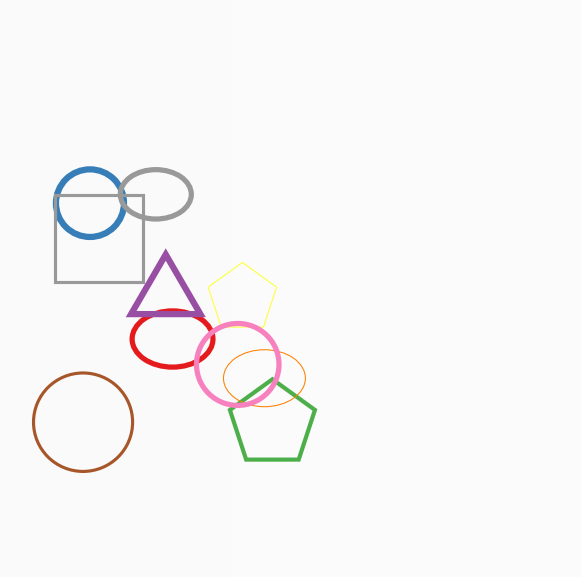[{"shape": "oval", "thickness": 2.5, "radius": 0.35, "center": [0.297, 0.412]}, {"shape": "circle", "thickness": 3, "radius": 0.29, "center": [0.155, 0.647]}, {"shape": "pentagon", "thickness": 2, "radius": 0.38, "center": [0.469, 0.265]}, {"shape": "triangle", "thickness": 3, "radius": 0.34, "center": [0.285, 0.49]}, {"shape": "oval", "thickness": 0.5, "radius": 0.35, "center": [0.455, 0.344]}, {"shape": "pentagon", "thickness": 0.5, "radius": 0.31, "center": [0.417, 0.483]}, {"shape": "circle", "thickness": 1.5, "radius": 0.43, "center": [0.143, 0.268]}, {"shape": "circle", "thickness": 2.5, "radius": 0.35, "center": [0.409, 0.368]}, {"shape": "square", "thickness": 1.5, "radius": 0.38, "center": [0.17, 0.587]}, {"shape": "oval", "thickness": 2.5, "radius": 0.31, "center": [0.268, 0.663]}]